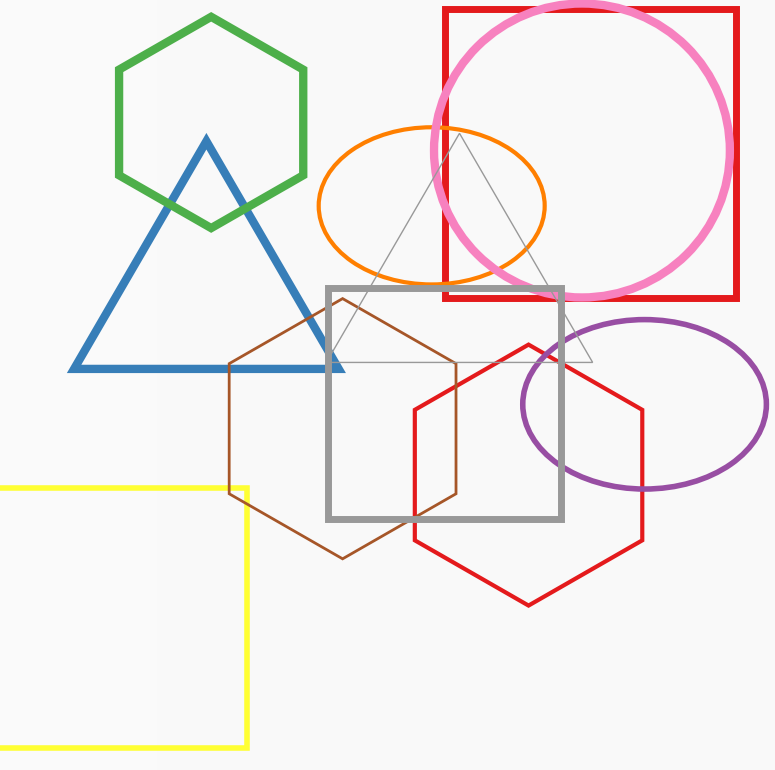[{"shape": "square", "thickness": 2.5, "radius": 0.94, "center": [0.762, 0.801]}, {"shape": "hexagon", "thickness": 1.5, "radius": 0.85, "center": [0.682, 0.383]}, {"shape": "triangle", "thickness": 3, "radius": 0.99, "center": [0.266, 0.619]}, {"shape": "hexagon", "thickness": 3, "radius": 0.69, "center": [0.272, 0.841]}, {"shape": "oval", "thickness": 2, "radius": 0.79, "center": [0.832, 0.475]}, {"shape": "oval", "thickness": 1.5, "radius": 0.73, "center": [0.557, 0.733]}, {"shape": "square", "thickness": 2, "radius": 0.84, "center": [0.15, 0.198]}, {"shape": "hexagon", "thickness": 1, "radius": 0.84, "center": [0.442, 0.443]}, {"shape": "circle", "thickness": 3, "radius": 0.95, "center": [0.751, 0.805]}, {"shape": "triangle", "thickness": 0.5, "radius": 0.99, "center": [0.593, 0.628]}, {"shape": "square", "thickness": 2.5, "radius": 0.75, "center": [0.573, 0.476]}]